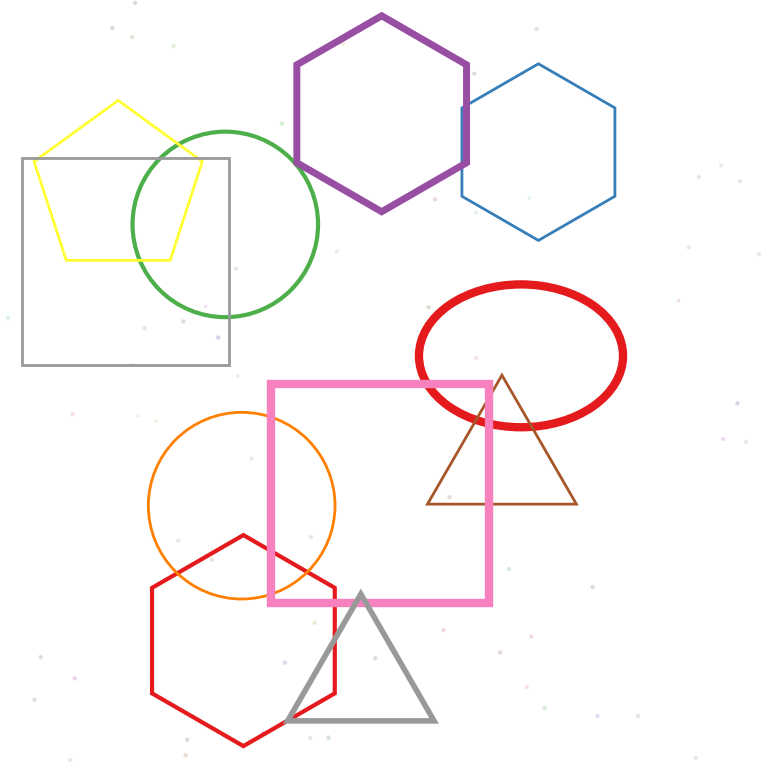[{"shape": "hexagon", "thickness": 1.5, "radius": 0.69, "center": [0.316, 0.168]}, {"shape": "oval", "thickness": 3, "radius": 0.66, "center": [0.677, 0.538]}, {"shape": "hexagon", "thickness": 1, "radius": 0.57, "center": [0.699, 0.802]}, {"shape": "circle", "thickness": 1.5, "radius": 0.6, "center": [0.293, 0.709]}, {"shape": "hexagon", "thickness": 2.5, "radius": 0.64, "center": [0.496, 0.852]}, {"shape": "circle", "thickness": 1, "radius": 0.61, "center": [0.314, 0.343]}, {"shape": "pentagon", "thickness": 1, "radius": 0.57, "center": [0.153, 0.755]}, {"shape": "triangle", "thickness": 1, "radius": 0.56, "center": [0.652, 0.401]}, {"shape": "square", "thickness": 3, "radius": 0.71, "center": [0.493, 0.359]}, {"shape": "square", "thickness": 1, "radius": 0.67, "center": [0.163, 0.66]}, {"shape": "triangle", "thickness": 2, "radius": 0.55, "center": [0.469, 0.119]}]